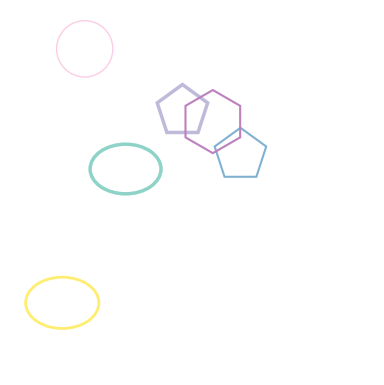[{"shape": "oval", "thickness": 2.5, "radius": 0.46, "center": [0.326, 0.561]}, {"shape": "pentagon", "thickness": 2.5, "radius": 0.34, "center": [0.474, 0.712]}, {"shape": "pentagon", "thickness": 1.5, "radius": 0.35, "center": [0.625, 0.598]}, {"shape": "circle", "thickness": 1, "radius": 0.37, "center": [0.22, 0.873]}, {"shape": "hexagon", "thickness": 1.5, "radius": 0.41, "center": [0.553, 0.684]}, {"shape": "oval", "thickness": 2, "radius": 0.48, "center": [0.162, 0.213]}]